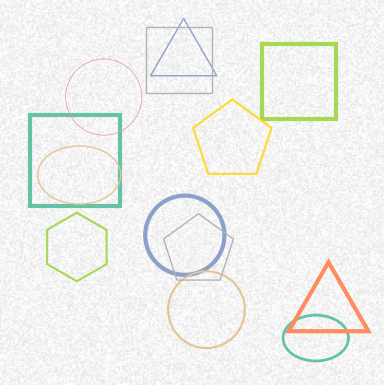[{"shape": "oval", "thickness": 2, "radius": 0.42, "center": [0.82, 0.122]}, {"shape": "square", "thickness": 3, "radius": 0.59, "center": [0.195, 0.583]}, {"shape": "triangle", "thickness": 3, "radius": 0.6, "center": [0.853, 0.199]}, {"shape": "triangle", "thickness": 1, "radius": 0.5, "center": [0.477, 0.853]}, {"shape": "circle", "thickness": 3, "radius": 0.51, "center": [0.48, 0.389]}, {"shape": "circle", "thickness": 0.5, "radius": 0.5, "center": [0.27, 0.748]}, {"shape": "hexagon", "thickness": 1.5, "radius": 0.45, "center": [0.2, 0.359]}, {"shape": "square", "thickness": 3, "radius": 0.48, "center": [0.777, 0.789]}, {"shape": "pentagon", "thickness": 1.5, "radius": 0.53, "center": [0.603, 0.635]}, {"shape": "circle", "thickness": 1.5, "radius": 0.5, "center": [0.536, 0.196]}, {"shape": "oval", "thickness": 1, "radius": 0.54, "center": [0.206, 0.545]}, {"shape": "pentagon", "thickness": 1, "radius": 0.48, "center": [0.516, 0.35]}, {"shape": "square", "thickness": 1, "radius": 0.43, "center": [0.466, 0.845]}]